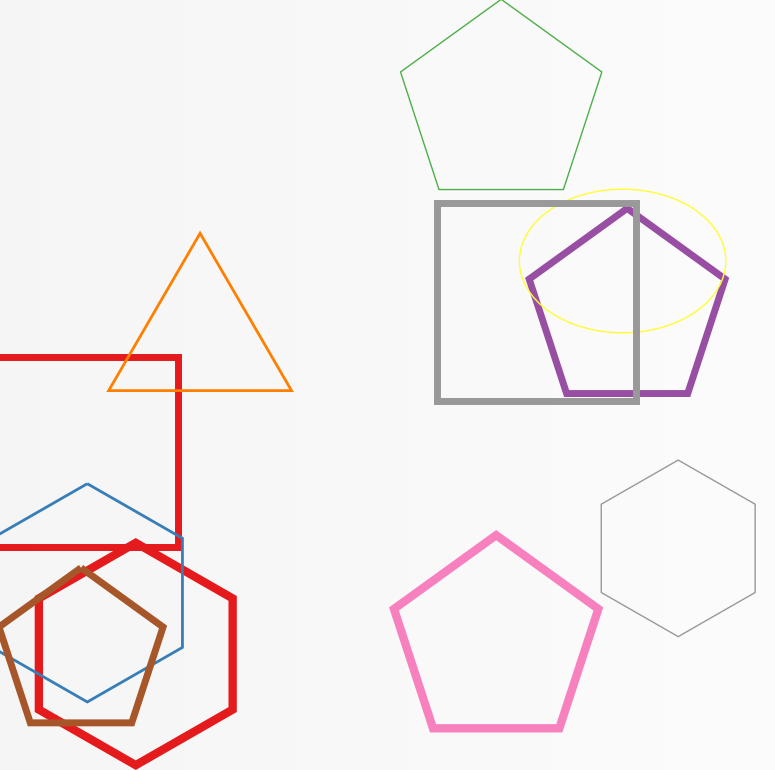[{"shape": "square", "thickness": 2.5, "radius": 0.62, "center": [0.106, 0.413]}, {"shape": "hexagon", "thickness": 3, "radius": 0.72, "center": [0.175, 0.151]}, {"shape": "hexagon", "thickness": 1, "radius": 0.71, "center": [0.113, 0.23]}, {"shape": "pentagon", "thickness": 0.5, "radius": 0.68, "center": [0.647, 0.864]}, {"shape": "pentagon", "thickness": 2.5, "radius": 0.66, "center": [0.809, 0.596]}, {"shape": "triangle", "thickness": 1, "radius": 0.68, "center": [0.258, 0.561]}, {"shape": "oval", "thickness": 0.5, "radius": 0.67, "center": [0.803, 0.661]}, {"shape": "pentagon", "thickness": 2.5, "radius": 0.56, "center": [0.105, 0.151]}, {"shape": "pentagon", "thickness": 3, "radius": 0.69, "center": [0.64, 0.166]}, {"shape": "hexagon", "thickness": 0.5, "radius": 0.57, "center": [0.875, 0.288]}, {"shape": "square", "thickness": 2.5, "radius": 0.64, "center": [0.692, 0.608]}]